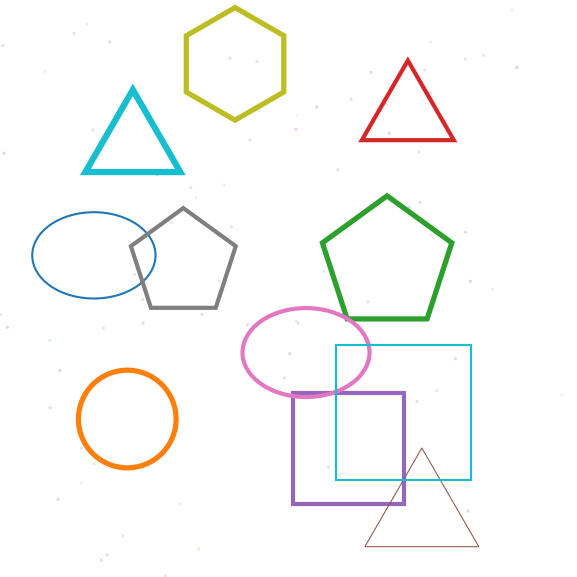[{"shape": "oval", "thickness": 1, "radius": 0.53, "center": [0.163, 0.557]}, {"shape": "circle", "thickness": 2.5, "radius": 0.42, "center": [0.22, 0.274]}, {"shape": "pentagon", "thickness": 2.5, "radius": 0.59, "center": [0.67, 0.542]}, {"shape": "triangle", "thickness": 2, "radius": 0.46, "center": [0.706, 0.802]}, {"shape": "square", "thickness": 2, "radius": 0.48, "center": [0.604, 0.223]}, {"shape": "triangle", "thickness": 0.5, "radius": 0.57, "center": [0.73, 0.109]}, {"shape": "oval", "thickness": 2, "radius": 0.55, "center": [0.53, 0.389]}, {"shape": "pentagon", "thickness": 2, "radius": 0.48, "center": [0.317, 0.543]}, {"shape": "hexagon", "thickness": 2.5, "radius": 0.49, "center": [0.407, 0.889]}, {"shape": "square", "thickness": 1, "radius": 0.59, "center": [0.699, 0.285]}, {"shape": "triangle", "thickness": 3, "radius": 0.47, "center": [0.23, 0.749]}]